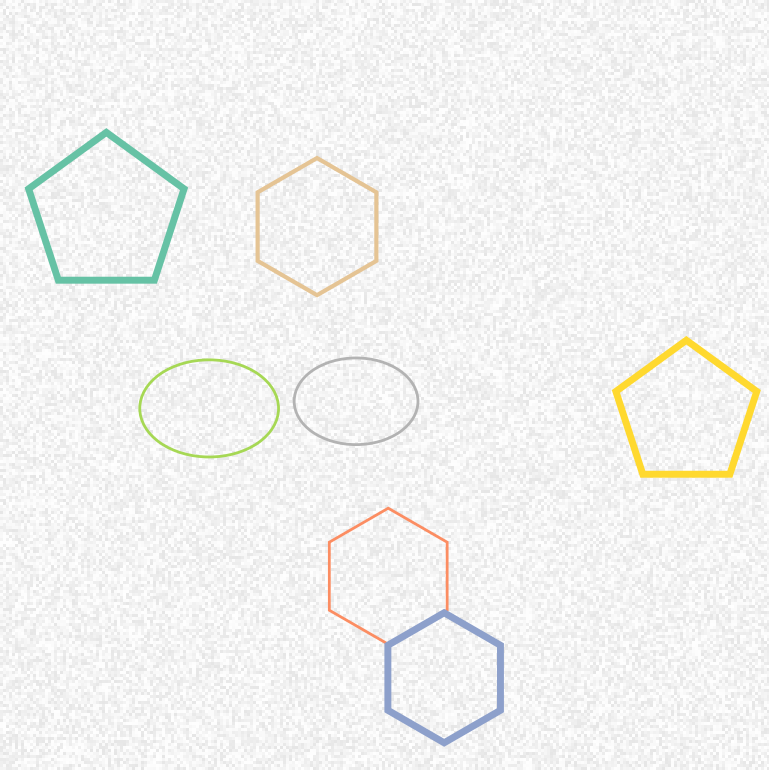[{"shape": "pentagon", "thickness": 2.5, "radius": 0.53, "center": [0.138, 0.722]}, {"shape": "hexagon", "thickness": 1, "radius": 0.44, "center": [0.504, 0.252]}, {"shape": "hexagon", "thickness": 2.5, "radius": 0.42, "center": [0.577, 0.12]}, {"shape": "oval", "thickness": 1, "radius": 0.45, "center": [0.272, 0.47]}, {"shape": "pentagon", "thickness": 2.5, "radius": 0.48, "center": [0.891, 0.462]}, {"shape": "hexagon", "thickness": 1.5, "radius": 0.45, "center": [0.412, 0.706]}, {"shape": "oval", "thickness": 1, "radius": 0.4, "center": [0.462, 0.479]}]